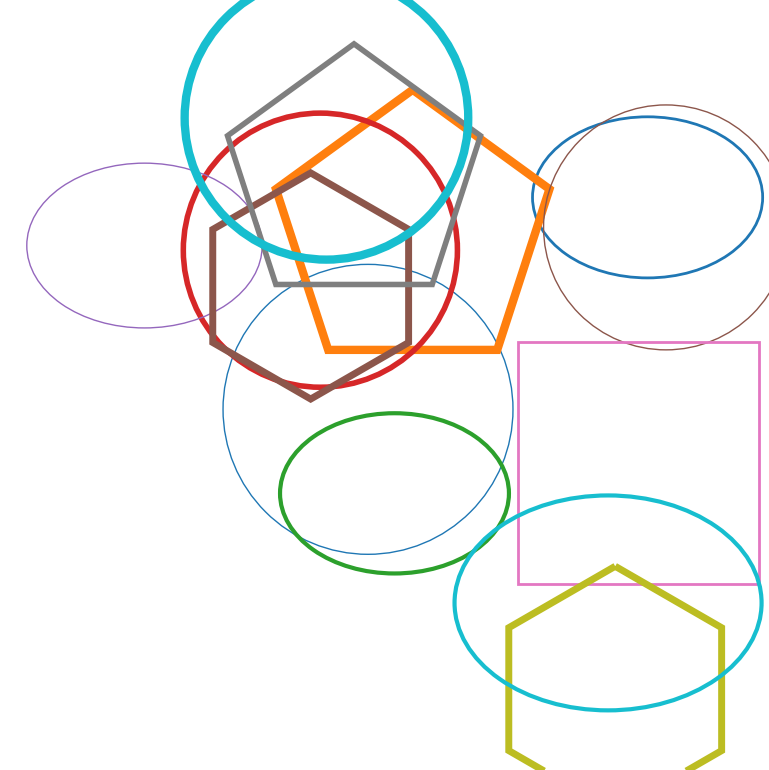[{"shape": "oval", "thickness": 1, "radius": 0.75, "center": [0.841, 0.744]}, {"shape": "circle", "thickness": 0.5, "radius": 0.94, "center": [0.478, 0.468]}, {"shape": "pentagon", "thickness": 3, "radius": 0.93, "center": [0.536, 0.697]}, {"shape": "oval", "thickness": 1.5, "radius": 0.74, "center": [0.512, 0.359]}, {"shape": "circle", "thickness": 2, "radius": 0.89, "center": [0.416, 0.675]}, {"shape": "oval", "thickness": 0.5, "radius": 0.76, "center": [0.188, 0.681]}, {"shape": "circle", "thickness": 0.5, "radius": 0.8, "center": [0.865, 0.705]}, {"shape": "hexagon", "thickness": 2.5, "radius": 0.73, "center": [0.403, 0.629]}, {"shape": "square", "thickness": 1, "radius": 0.78, "center": [0.829, 0.399]}, {"shape": "pentagon", "thickness": 2, "radius": 0.86, "center": [0.46, 0.77]}, {"shape": "hexagon", "thickness": 2.5, "radius": 0.8, "center": [0.799, 0.105]}, {"shape": "circle", "thickness": 3, "radius": 0.92, "center": [0.424, 0.847]}, {"shape": "oval", "thickness": 1.5, "radius": 1.0, "center": [0.79, 0.217]}]